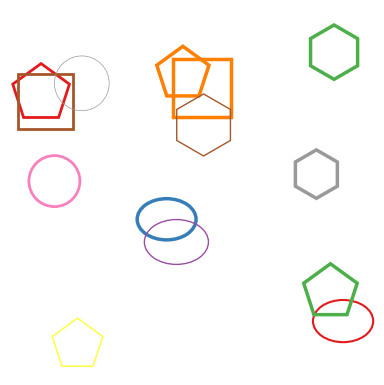[{"shape": "pentagon", "thickness": 2, "radius": 0.39, "center": [0.107, 0.757]}, {"shape": "oval", "thickness": 1.5, "radius": 0.39, "center": [0.891, 0.166]}, {"shape": "oval", "thickness": 2.5, "radius": 0.38, "center": [0.433, 0.43]}, {"shape": "pentagon", "thickness": 2.5, "radius": 0.37, "center": [0.858, 0.242]}, {"shape": "hexagon", "thickness": 2.5, "radius": 0.35, "center": [0.868, 0.865]}, {"shape": "oval", "thickness": 1, "radius": 0.42, "center": [0.458, 0.371]}, {"shape": "square", "thickness": 2.5, "radius": 0.38, "center": [0.525, 0.772]}, {"shape": "pentagon", "thickness": 2.5, "radius": 0.36, "center": [0.475, 0.808]}, {"shape": "pentagon", "thickness": 1, "radius": 0.34, "center": [0.201, 0.105]}, {"shape": "square", "thickness": 2, "radius": 0.36, "center": [0.119, 0.737]}, {"shape": "hexagon", "thickness": 1, "radius": 0.4, "center": [0.529, 0.675]}, {"shape": "circle", "thickness": 2, "radius": 0.33, "center": [0.141, 0.53]}, {"shape": "hexagon", "thickness": 2.5, "radius": 0.31, "center": [0.822, 0.548]}, {"shape": "circle", "thickness": 0.5, "radius": 0.36, "center": [0.212, 0.784]}]